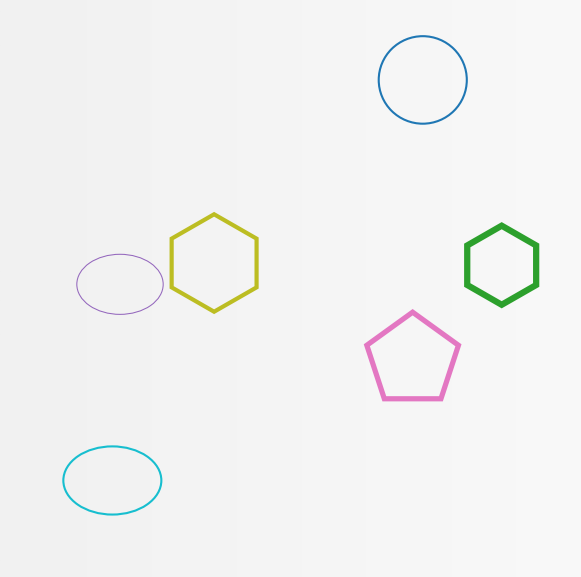[{"shape": "circle", "thickness": 1, "radius": 0.38, "center": [0.727, 0.861]}, {"shape": "hexagon", "thickness": 3, "radius": 0.34, "center": [0.863, 0.54]}, {"shape": "oval", "thickness": 0.5, "radius": 0.37, "center": [0.206, 0.507]}, {"shape": "pentagon", "thickness": 2.5, "radius": 0.41, "center": [0.71, 0.376]}, {"shape": "hexagon", "thickness": 2, "radius": 0.42, "center": [0.368, 0.544]}, {"shape": "oval", "thickness": 1, "radius": 0.42, "center": [0.193, 0.167]}]